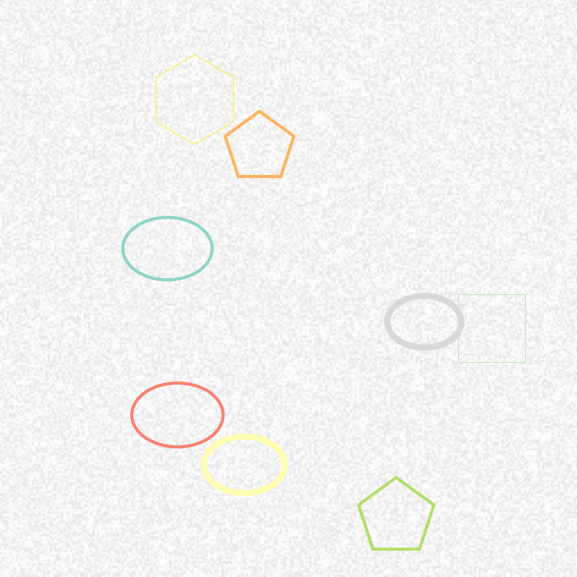[{"shape": "oval", "thickness": 1.5, "radius": 0.39, "center": [0.29, 0.569]}, {"shape": "oval", "thickness": 3, "radius": 0.35, "center": [0.423, 0.194]}, {"shape": "oval", "thickness": 1.5, "radius": 0.4, "center": [0.307, 0.281]}, {"shape": "pentagon", "thickness": 1.5, "radius": 0.31, "center": [0.449, 0.744]}, {"shape": "pentagon", "thickness": 1.5, "radius": 0.34, "center": [0.686, 0.104]}, {"shape": "oval", "thickness": 3, "radius": 0.32, "center": [0.735, 0.442]}, {"shape": "square", "thickness": 0.5, "radius": 0.29, "center": [0.852, 0.431]}, {"shape": "hexagon", "thickness": 0.5, "radius": 0.39, "center": [0.337, 0.827]}]